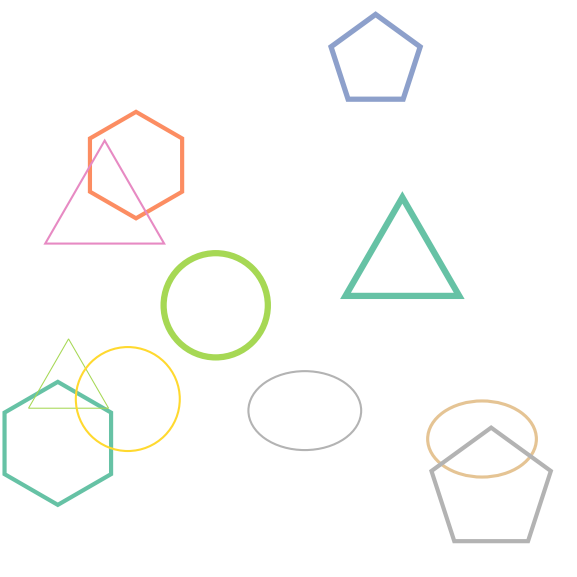[{"shape": "triangle", "thickness": 3, "radius": 0.57, "center": [0.697, 0.544]}, {"shape": "hexagon", "thickness": 2, "radius": 0.53, "center": [0.1, 0.231]}, {"shape": "hexagon", "thickness": 2, "radius": 0.46, "center": [0.236, 0.713]}, {"shape": "pentagon", "thickness": 2.5, "radius": 0.41, "center": [0.65, 0.893]}, {"shape": "triangle", "thickness": 1, "radius": 0.59, "center": [0.181, 0.637]}, {"shape": "triangle", "thickness": 0.5, "radius": 0.4, "center": [0.119, 0.332]}, {"shape": "circle", "thickness": 3, "radius": 0.45, "center": [0.374, 0.47]}, {"shape": "circle", "thickness": 1, "radius": 0.45, "center": [0.221, 0.308]}, {"shape": "oval", "thickness": 1.5, "radius": 0.47, "center": [0.835, 0.239]}, {"shape": "pentagon", "thickness": 2, "radius": 0.54, "center": [0.85, 0.15]}, {"shape": "oval", "thickness": 1, "radius": 0.49, "center": [0.528, 0.288]}]